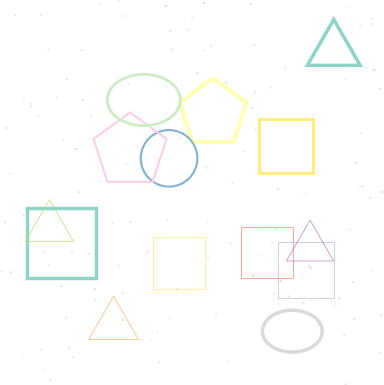[{"shape": "triangle", "thickness": 2.5, "radius": 0.4, "center": [0.867, 0.87]}, {"shape": "square", "thickness": 2.5, "radius": 0.45, "center": [0.16, 0.369]}, {"shape": "pentagon", "thickness": 3, "radius": 0.46, "center": [0.553, 0.705]}, {"shape": "square", "thickness": 0.5, "radius": 0.37, "center": [0.794, 0.298]}, {"shape": "square", "thickness": 0.5, "radius": 0.33, "center": [0.693, 0.344]}, {"shape": "circle", "thickness": 1.5, "radius": 0.37, "center": [0.439, 0.589]}, {"shape": "triangle", "thickness": 0.5, "radius": 0.37, "center": [0.295, 0.156]}, {"shape": "triangle", "thickness": 0.5, "radius": 0.36, "center": [0.128, 0.409]}, {"shape": "pentagon", "thickness": 1.5, "radius": 0.5, "center": [0.338, 0.608]}, {"shape": "oval", "thickness": 2.5, "radius": 0.39, "center": [0.759, 0.14]}, {"shape": "triangle", "thickness": 0.5, "radius": 0.35, "center": [0.805, 0.358]}, {"shape": "oval", "thickness": 2, "radius": 0.48, "center": [0.373, 0.74]}, {"shape": "square", "thickness": 0.5, "radius": 0.34, "center": [0.466, 0.317]}, {"shape": "square", "thickness": 2, "radius": 0.35, "center": [0.744, 0.621]}]